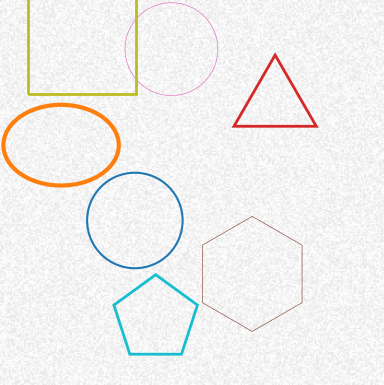[{"shape": "circle", "thickness": 1.5, "radius": 0.62, "center": [0.35, 0.427]}, {"shape": "oval", "thickness": 3, "radius": 0.75, "center": [0.159, 0.623]}, {"shape": "triangle", "thickness": 2, "radius": 0.62, "center": [0.715, 0.734]}, {"shape": "hexagon", "thickness": 0.5, "radius": 0.75, "center": [0.655, 0.289]}, {"shape": "circle", "thickness": 0.5, "radius": 0.6, "center": [0.445, 0.872]}, {"shape": "square", "thickness": 2, "radius": 0.7, "center": [0.213, 0.894]}, {"shape": "pentagon", "thickness": 2, "radius": 0.57, "center": [0.404, 0.172]}]